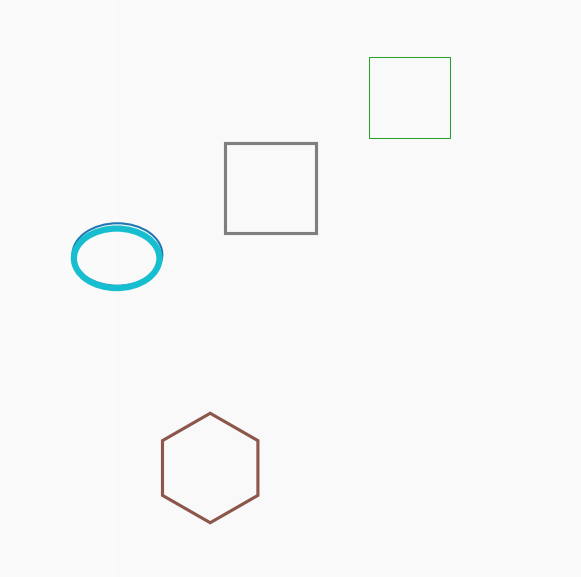[{"shape": "oval", "thickness": 1, "radius": 0.39, "center": [0.202, 0.558]}, {"shape": "square", "thickness": 0.5, "radius": 0.35, "center": [0.705, 0.831]}, {"shape": "hexagon", "thickness": 1.5, "radius": 0.47, "center": [0.362, 0.189]}, {"shape": "square", "thickness": 1.5, "radius": 0.39, "center": [0.466, 0.673]}, {"shape": "oval", "thickness": 3, "radius": 0.37, "center": [0.201, 0.552]}]